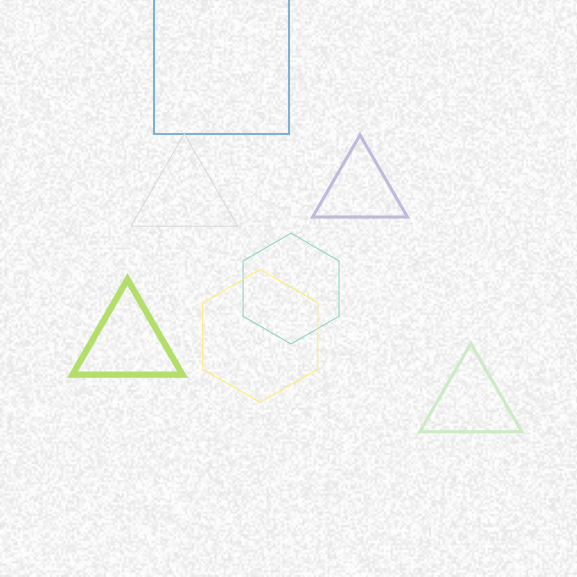[{"shape": "hexagon", "thickness": 0.5, "radius": 0.48, "center": [0.504, 0.499]}, {"shape": "triangle", "thickness": 1.5, "radius": 0.47, "center": [0.623, 0.671]}, {"shape": "square", "thickness": 1, "radius": 0.58, "center": [0.384, 0.883]}, {"shape": "triangle", "thickness": 3, "radius": 0.55, "center": [0.221, 0.405]}, {"shape": "triangle", "thickness": 0.5, "radius": 0.53, "center": [0.319, 0.661]}, {"shape": "triangle", "thickness": 1.5, "radius": 0.51, "center": [0.815, 0.303]}, {"shape": "hexagon", "thickness": 0.5, "radius": 0.58, "center": [0.451, 0.417]}]